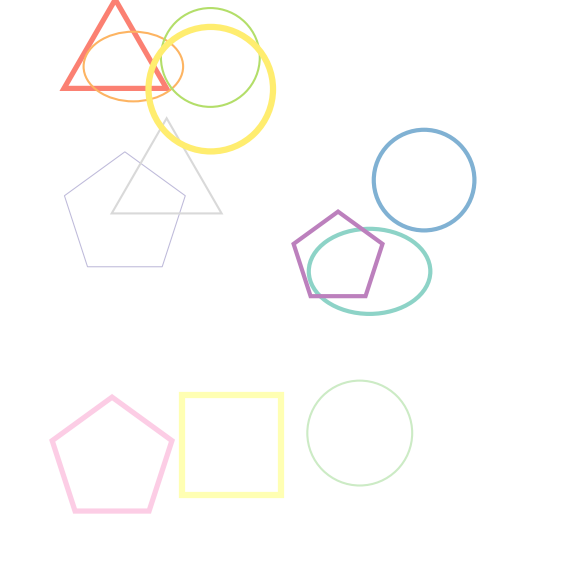[{"shape": "oval", "thickness": 2, "radius": 0.53, "center": [0.64, 0.529]}, {"shape": "square", "thickness": 3, "radius": 0.43, "center": [0.401, 0.229]}, {"shape": "pentagon", "thickness": 0.5, "radius": 0.55, "center": [0.216, 0.626]}, {"shape": "triangle", "thickness": 2.5, "radius": 0.51, "center": [0.2, 0.897]}, {"shape": "circle", "thickness": 2, "radius": 0.44, "center": [0.734, 0.687]}, {"shape": "oval", "thickness": 1, "radius": 0.43, "center": [0.231, 0.884]}, {"shape": "circle", "thickness": 1, "radius": 0.43, "center": [0.364, 0.9]}, {"shape": "pentagon", "thickness": 2.5, "radius": 0.55, "center": [0.194, 0.202]}, {"shape": "triangle", "thickness": 1, "radius": 0.55, "center": [0.289, 0.685]}, {"shape": "pentagon", "thickness": 2, "radius": 0.4, "center": [0.585, 0.552]}, {"shape": "circle", "thickness": 1, "radius": 0.45, "center": [0.623, 0.249]}, {"shape": "circle", "thickness": 3, "radius": 0.54, "center": [0.365, 0.845]}]